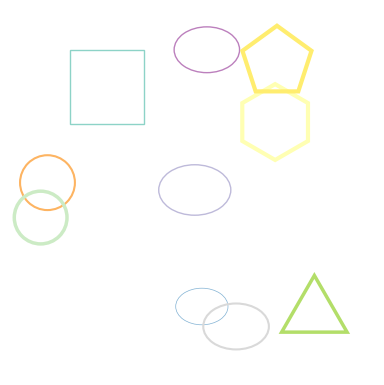[{"shape": "square", "thickness": 1, "radius": 0.48, "center": [0.279, 0.774]}, {"shape": "hexagon", "thickness": 3, "radius": 0.49, "center": [0.715, 0.683]}, {"shape": "oval", "thickness": 1, "radius": 0.47, "center": [0.506, 0.507]}, {"shape": "oval", "thickness": 0.5, "radius": 0.34, "center": [0.524, 0.204]}, {"shape": "circle", "thickness": 1.5, "radius": 0.36, "center": [0.123, 0.526]}, {"shape": "triangle", "thickness": 2.5, "radius": 0.49, "center": [0.817, 0.186]}, {"shape": "oval", "thickness": 1.5, "radius": 0.43, "center": [0.613, 0.152]}, {"shape": "oval", "thickness": 1, "radius": 0.42, "center": [0.537, 0.871]}, {"shape": "circle", "thickness": 2.5, "radius": 0.34, "center": [0.106, 0.435]}, {"shape": "pentagon", "thickness": 3, "radius": 0.47, "center": [0.719, 0.839]}]